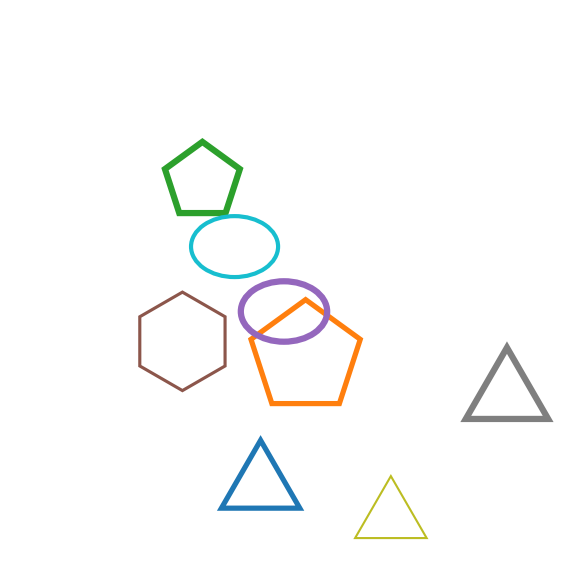[{"shape": "triangle", "thickness": 2.5, "radius": 0.39, "center": [0.451, 0.158]}, {"shape": "pentagon", "thickness": 2.5, "radius": 0.5, "center": [0.529, 0.381]}, {"shape": "pentagon", "thickness": 3, "radius": 0.34, "center": [0.35, 0.685]}, {"shape": "oval", "thickness": 3, "radius": 0.37, "center": [0.492, 0.46]}, {"shape": "hexagon", "thickness": 1.5, "radius": 0.43, "center": [0.316, 0.408]}, {"shape": "triangle", "thickness": 3, "radius": 0.41, "center": [0.878, 0.315]}, {"shape": "triangle", "thickness": 1, "radius": 0.36, "center": [0.677, 0.103]}, {"shape": "oval", "thickness": 2, "radius": 0.38, "center": [0.406, 0.572]}]